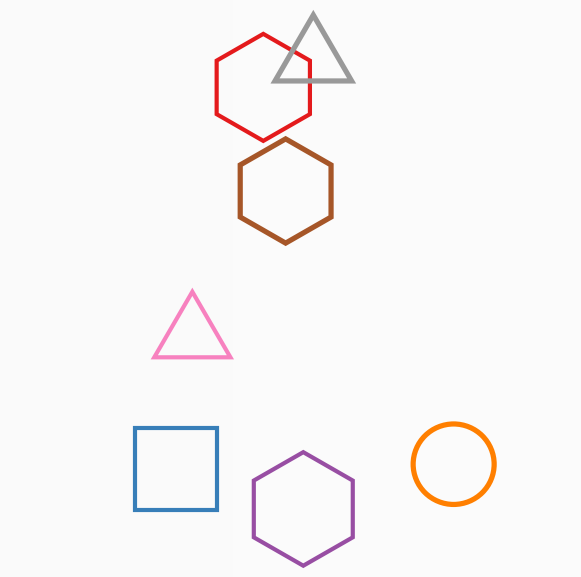[{"shape": "hexagon", "thickness": 2, "radius": 0.46, "center": [0.453, 0.848]}, {"shape": "square", "thickness": 2, "radius": 0.35, "center": [0.302, 0.187]}, {"shape": "hexagon", "thickness": 2, "radius": 0.49, "center": [0.522, 0.118]}, {"shape": "circle", "thickness": 2.5, "radius": 0.35, "center": [0.78, 0.195]}, {"shape": "hexagon", "thickness": 2.5, "radius": 0.45, "center": [0.491, 0.668]}, {"shape": "triangle", "thickness": 2, "radius": 0.38, "center": [0.331, 0.418]}, {"shape": "triangle", "thickness": 2.5, "radius": 0.38, "center": [0.539, 0.897]}]